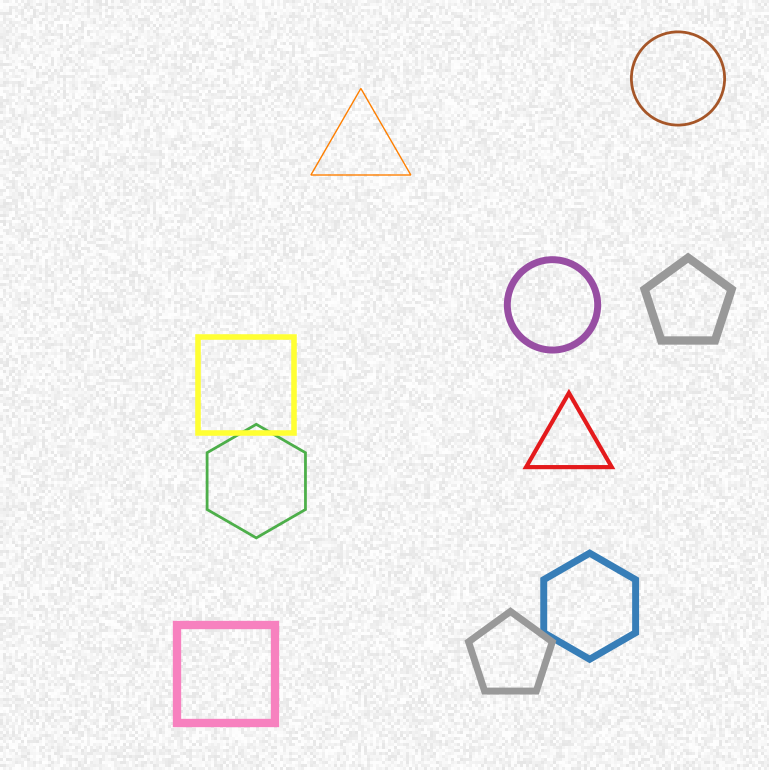[{"shape": "triangle", "thickness": 1.5, "radius": 0.32, "center": [0.739, 0.425]}, {"shape": "hexagon", "thickness": 2.5, "radius": 0.34, "center": [0.766, 0.213]}, {"shape": "hexagon", "thickness": 1, "radius": 0.37, "center": [0.333, 0.375]}, {"shape": "circle", "thickness": 2.5, "radius": 0.29, "center": [0.718, 0.604]}, {"shape": "triangle", "thickness": 0.5, "radius": 0.37, "center": [0.469, 0.81]}, {"shape": "square", "thickness": 2, "radius": 0.31, "center": [0.32, 0.5]}, {"shape": "circle", "thickness": 1, "radius": 0.3, "center": [0.881, 0.898]}, {"shape": "square", "thickness": 3, "radius": 0.32, "center": [0.294, 0.125]}, {"shape": "pentagon", "thickness": 3, "radius": 0.3, "center": [0.894, 0.606]}, {"shape": "pentagon", "thickness": 2.5, "radius": 0.29, "center": [0.663, 0.149]}]